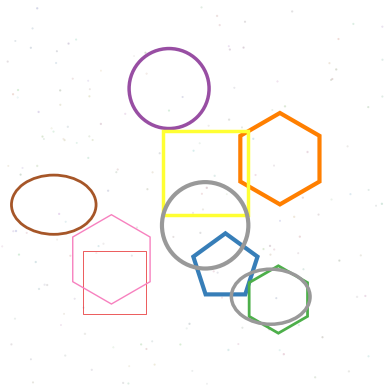[{"shape": "square", "thickness": 0.5, "radius": 0.41, "center": [0.297, 0.267]}, {"shape": "pentagon", "thickness": 3, "radius": 0.44, "center": [0.586, 0.306]}, {"shape": "hexagon", "thickness": 2, "radius": 0.44, "center": [0.723, 0.222]}, {"shape": "circle", "thickness": 2.5, "radius": 0.52, "center": [0.439, 0.77]}, {"shape": "hexagon", "thickness": 3, "radius": 0.59, "center": [0.727, 0.588]}, {"shape": "square", "thickness": 2.5, "radius": 0.55, "center": [0.534, 0.55]}, {"shape": "oval", "thickness": 2, "radius": 0.55, "center": [0.14, 0.468]}, {"shape": "hexagon", "thickness": 1, "radius": 0.58, "center": [0.289, 0.326]}, {"shape": "oval", "thickness": 2.5, "radius": 0.51, "center": [0.703, 0.229]}, {"shape": "circle", "thickness": 3, "radius": 0.56, "center": [0.533, 0.415]}]